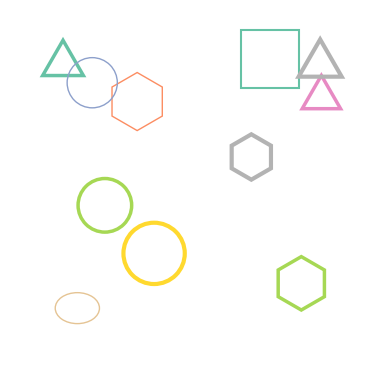[{"shape": "triangle", "thickness": 2.5, "radius": 0.31, "center": [0.164, 0.834]}, {"shape": "square", "thickness": 1.5, "radius": 0.38, "center": [0.701, 0.846]}, {"shape": "hexagon", "thickness": 1, "radius": 0.38, "center": [0.356, 0.736]}, {"shape": "circle", "thickness": 1, "radius": 0.33, "center": [0.24, 0.785]}, {"shape": "triangle", "thickness": 2.5, "radius": 0.29, "center": [0.835, 0.746]}, {"shape": "circle", "thickness": 2.5, "radius": 0.35, "center": [0.272, 0.467]}, {"shape": "hexagon", "thickness": 2.5, "radius": 0.35, "center": [0.783, 0.264]}, {"shape": "circle", "thickness": 3, "radius": 0.4, "center": [0.4, 0.342]}, {"shape": "oval", "thickness": 1, "radius": 0.29, "center": [0.201, 0.2]}, {"shape": "triangle", "thickness": 3, "radius": 0.32, "center": [0.832, 0.833]}, {"shape": "hexagon", "thickness": 3, "radius": 0.29, "center": [0.653, 0.592]}]